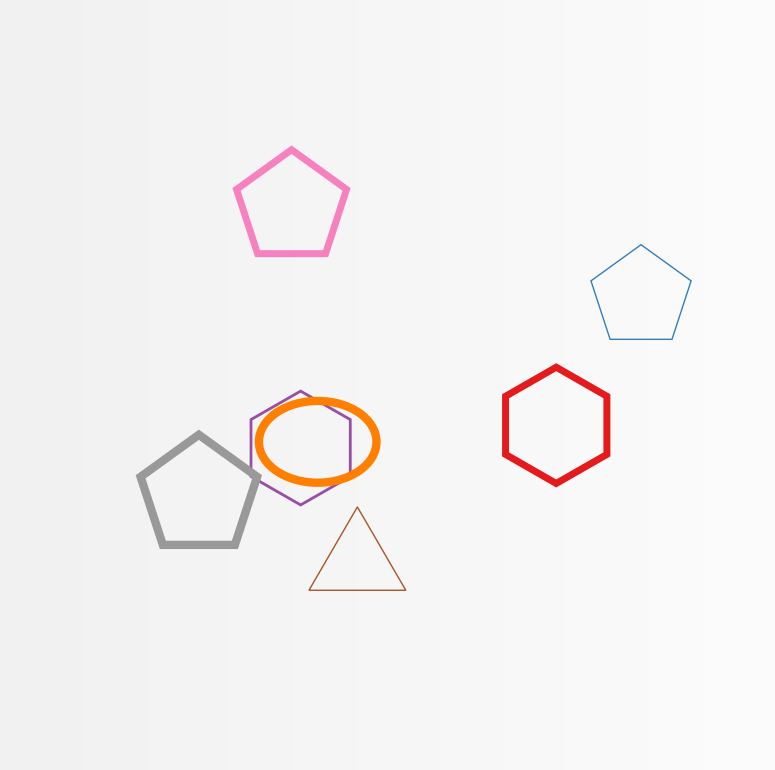[{"shape": "hexagon", "thickness": 2.5, "radius": 0.38, "center": [0.718, 0.448]}, {"shape": "pentagon", "thickness": 0.5, "radius": 0.34, "center": [0.827, 0.614]}, {"shape": "hexagon", "thickness": 1, "radius": 0.37, "center": [0.388, 0.418]}, {"shape": "oval", "thickness": 3, "radius": 0.38, "center": [0.41, 0.426]}, {"shape": "triangle", "thickness": 0.5, "radius": 0.36, "center": [0.461, 0.269]}, {"shape": "pentagon", "thickness": 2.5, "radius": 0.37, "center": [0.376, 0.731]}, {"shape": "pentagon", "thickness": 3, "radius": 0.4, "center": [0.257, 0.356]}]